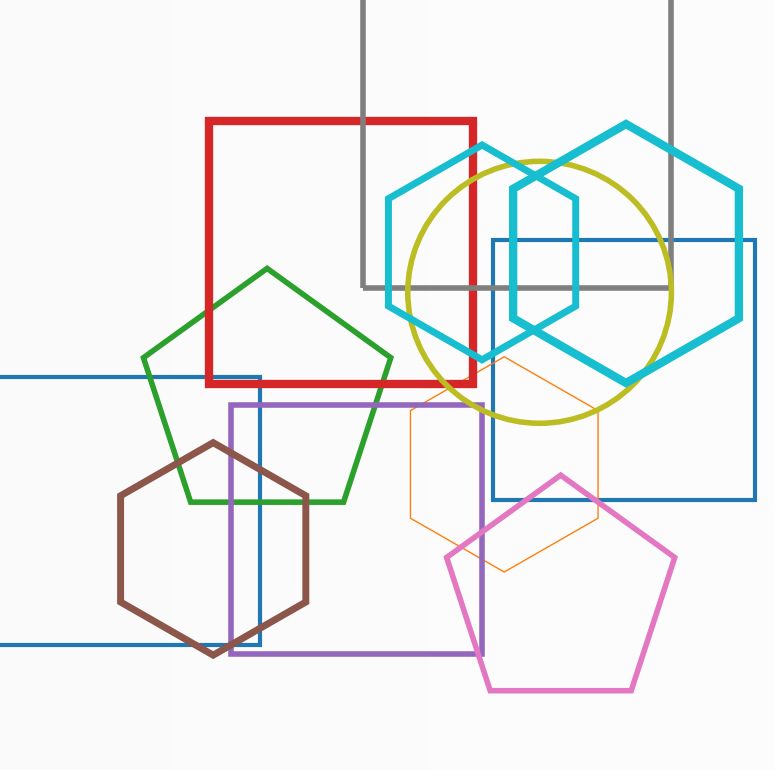[{"shape": "square", "thickness": 1.5, "radius": 0.84, "center": [0.805, 0.519]}, {"shape": "square", "thickness": 1.5, "radius": 0.87, "center": [0.161, 0.336]}, {"shape": "hexagon", "thickness": 0.5, "radius": 0.7, "center": [0.651, 0.397]}, {"shape": "pentagon", "thickness": 2, "radius": 0.84, "center": [0.345, 0.484]}, {"shape": "square", "thickness": 3, "radius": 0.85, "center": [0.44, 0.672]}, {"shape": "square", "thickness": 2, "radius": 0.81, "center": [0.46, 0.313]}, {"shape": "hexagon", "thickness": 2.5, "radius": 0.69, "center": [0.275, 0.287]}, {"shape": "pentagon", "thickness": 2, "radius": 0.77, "center": [0.723, 0.228]}, {"shape": "square", "thickness": 2, "radius": 0.99, "center": [0.667, 0.825]}, {"shape": "circle", "thickness": 2, "radius": 0.85, "center": [0.696, 0.62]}, {"shape": "hexagon", "thickness": 2.5, "radius": 0.7, "center": [0.622, 0.672]}, {"shape": "hexagon", "thickness": 3, "radius": 0.84, "center": [0.808, 0.671]}]